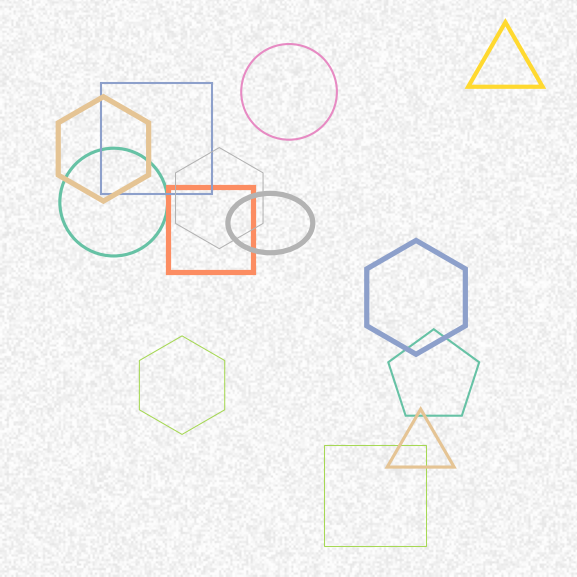[{"shape": "circle", "thickness": 1.5, "radius": 0.47, "center": [0.197, 0.649]}, {"shape": "pentagon", "thickness": 1, "radius": 0.41, "center": [0.751, 0.346]}, {"shape": "square", "thickness": 2.5, "radius": 0.37, "center": [0.364, 0.602]}, {"shape": "hexagon", "thickness": 2.5, "radius": 0.49, "center": [0.72, 0.484]}, {"shape": "square", "thickness": 1, "radius": 0.48, "center": [0.271, 0.76]}, {"shape": "circle", "thickness": 1, "radius": 0.41, "center": [0.501, 0.84]}, {"shape": "hexagon", "thickness": 0.5, "radius": 0.43, "center": [0.315, 0.332]}, {"shape": "square", "thickness": 0.5, "radius": 0.44, "center": [0.65, 0.141]}, {"shape": "triangle", "thickness": 2, "radius": 0.37, "center": [0.875, 0.886]}, {"shape": "hexagon", "thickness": 2.5, "radius": 0.45, "center": [0.179, 0.741]}, {"shape": "triangle", "thickness": 1.5, "radius": 0.33, "center": [0.728, 0.224]}, {"shape": "hexagon", "thickness": 0.5, "radius": 0.44, "center": [0.38, 0.656]}, {"shape": "oval", "thickness": 2.5, "radius": 0.37, "center": [0.468, 0.613]}]